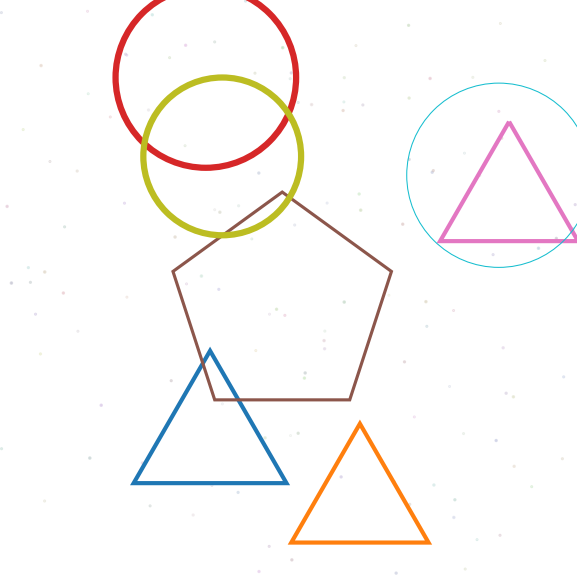[{"shape": "triangle", "thickness": 2, "radius": 0.76, "center": [0.364, 0.239]}, {"shape": "triangle", "thickness": 2, "radius": 0.69, "center": [0.623, 0.128]}, {"shape": "circle", "thickness": 3, "radius": 0.78, "center": [0.356, 0.865]}, {"shape": "pentagon", "thickness": 1.5, "radius": 0.99, "center": [0.489, 0.468]}, {"shape": "triangle", "thickness": 2, "radius": 0.69, "center": [0.882, 0.651]}, {"shape": "circle", "thickness": 3, "radius": 0.68, "center": [0.385, 0.728]}, {"shape": "circle", "thickness": 0.5, "radius": 0.8, "center": [0.864, 0.696]}]